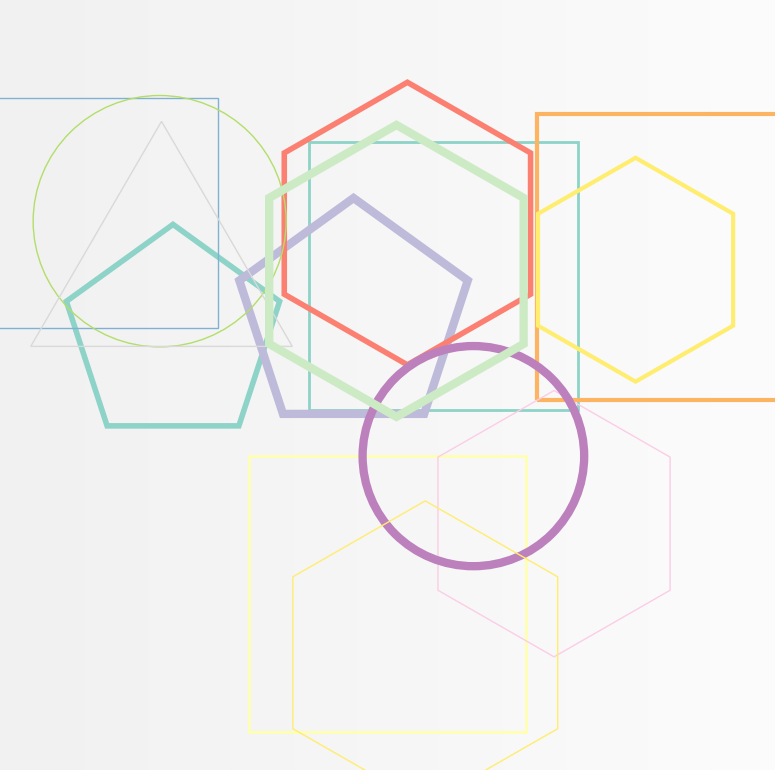[{"shape": "square", "thickness": 1, "radius": 0.87, "center": [0.572, 0.641]}, {"shape": "pentagon", "thickness": 2, "radius": 0.72, "center": [0.223, 0.564]}, {"shape": "square", "thickness": 1, "radius": 0.89, "center": [0.5, 0.228]}, {"shape": "pentagon", "thickness": 3, "radius": 0.77, "center": [0.456, 0.588]}, {"shape": "hexagon", "thickness": 2, "radius": 0.92, "center": [0.526, 0.71]}, {"shape": "square", "thickness": 0.5, "radius": 0.75, "center": [0.132, 0.723]}, {"shape": "square", "thickness": 1.5, "radius": 0.93, "center": [0.879, 0.666]}, {"shape": "circle", "thickness": 0.5, "radius": 0.82, "center": [0.206, 0.713]}, {"shape": "hexagon", "thickness": 0.5, "radius": 0.86, "center": [0.715, 0.32]}, {"shape": "triangle", "thickness": 0.5, "radius": 0.97, "center": [0.208, 0.648]}, {"shape": "circle", "thickness": 3, "radius": 0.71, "center": [0.611, 0.408]}, {"shape": "hexagon", "thickness": 3, "radius": 0.95, "center": [0.511, 0.648]}, {"shape": "hexagon", "thickness": 1.5, "radius": 0.73, "center": [0.82, 0.65]}, {"shape": "hexagon", "thickness": 0.5, "radius": 0.99, "center": [0.549, 0.152]}]